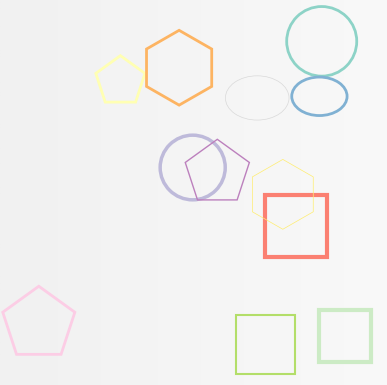[{"shape": "circle", "thickness": 2, "radius": 0.45, "center": [0.83, 0.893]}, {"shape": "pentagon", "thickness": 2, "radius": 0.33, "center": [0.311, 0.789]}, {"shape": "circle", "thickness": 2.5, "radius": 0.42, "center": [0.497, 0.565]}, {"shape": "square", "thickness": 3, "radius": 0.4, "center": [0.764, 0.413]}, {"shape": "oval", "thickness": 2, "radius": 0.36, "center": [0.824, 0.75]}, {"shape": "hexagon", "thickness": 2, "radius": 0.49, "center": [0.462, 0.824]}, {"shape": "square", "thickness": 1.5, "radius": 0.38, "center": [0.685, 0.105]}, {"shape": "pentagon", "thickness": 2, "radius": 0.49, "center": [0.1, 0.159]}, {"shape": "oval", "thickness": 0.5, "radius": 0.41, "center": [0.664, 0.746]}, {"shape": "pentagon", "thickness": 1, "radius": 0.43, "center": [0.561, 0.551]}, {"shape": "square", "thickness": 3, "radius": 0.34, "center": [0.89, 0.128]}, {"shape": "hexagon", "thickness": 0.5, "radius": 0.45, "center": [0.73, 0.495]}]